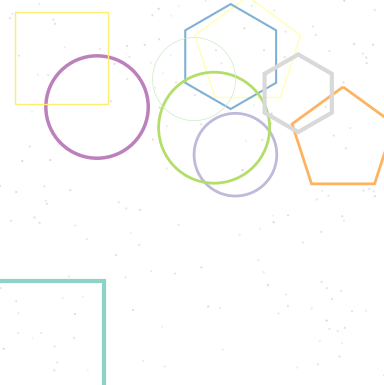[{"shape": "square", "thickness": 3, "radius": 0.74, "center": [0.122, 0.121]}, {"shape": "pentagon", "thickness": 1, "radius": 0.72, "center": [0.643, 0.864]}, {"shape": "circle", "thickness": 2, "radius": 0.54, "center": [0.612, 0.598]}, {"shape": "hexagon", "thickness": 1.5, "radius": 0.68, "center": [0.599, 0.853]}, {"shape": "pentagon", "thickness": 2, "radius": 0.7, "center": [0.891, 0.635]}, {"shape": "circle", "thickness": 2, "radius": 0.72, "center": [0.556, 0.668]}, {"shape": "hexagon", "thickness": 3, "radius": 0.5, "center": [0.775, 0.758]}, {"shape": "circle", "thickness": 2.5, "radius": 0.66, "center": [0.252, 0.722]}, {"shape": "circle", "thickness": 0.5, "radius": 0.54, "center": [0.504, 0.794]}, {"shape": "square", "thickness": 1, "radius": 0.6, "center": [0.16, 0.85]}]